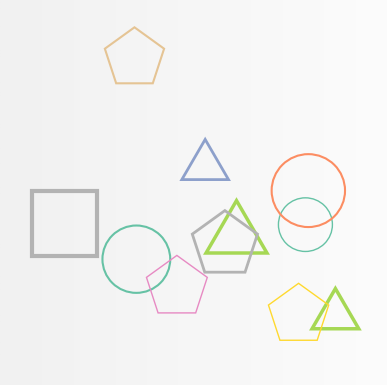[{"shape": "circle", "thickness": 1, "radius": 0.35, "center": [0.788, 0.417]}, {"shape": "circle", "thickness": 1.5, "radius": 0.44, "center": [0.352, 0.327]}, {"shape": "circle", "thickness": 1.5, "radius": 0.47, "center": [0.796, 0.505]}, {"shape": "triangle", "thickness": 2, "radius": 0.35, "center": [0.529, 0.568]}, {"shape": "pentagon", "thickness": 1, "radius": 0.41, "center": [0.456, 0.254]}, {"shape": "triangle", "thickness": 2.5, "radius": 0.45, "center": [0.61, 0.388]}, {"shape": "triangle", "thickness": 2.5, "radius": 0.35, "center": [0.866, 0.181]}, {"shape": "pentagon", "thickness": 1, "radius": 0.41, "center": [0.77, 0.182]}, {"shape": "pentagon", "thickness": 1.5, "radius": 0.4, "center": [0.347, 0.849]}, {"shape": "square", "thickness": 3, "radius": 0.42, "center": [0.166, 0.419]}, {"shape": "pentagon", "thickness": 2, "radius": 0.44, "center": [0.58, 0.365]}]